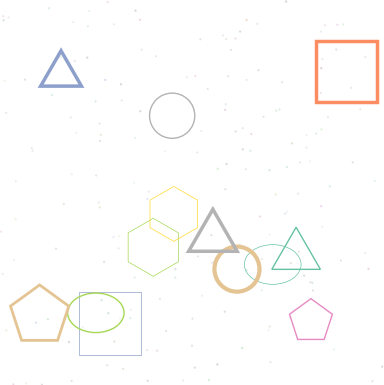[{"shape": "triangle", "thickness": 1, "radius": 0.36, "center": [0.769, 0.337]}, {"shape": "oval", "thickness": 0.5, "radius": 0.37, "center": [0.708, 0.313]}, {"shape": "square", "thickness": 2.5, "radius": 0.39, "center": [0.9, 0.815]}, {"shape": "triangle", "thickness": 2.5, "radius": 0.31, "center": [0.159, 0.807]}, {"shape": "square", "thickness": 0.5, "radius": 0.41, "center": [0.286, 0.159]}, {"shape": "pentagon", "thickness": 1, "radius": 0.29, "center": [0.808, 0.166]}, {"shape": "oval", "thickness": 1, "radius": 0.37, "center": [0.249, 0.188]}, {"shape": "hexagon", "thickness": 0.5, "radius": 0.38, "center": [0.398, 0.358]}, {"shape": "hexagon", "thickness": 0.5, "radius": 0.36, "center": [0.451, 0.444]}, {"shape": "pentagon", "thickness": 2, "radius": 0.4, "center": [0.103, 0.18]}, {"shape": "circle", "thickness": 3, "radius": 0.29, "center": [0.616, 0.301]}, {"shape": "triangle", "thickness": 2.5, "radius": 0.36, "center": [0.553, 0.384]}, {"shape": "circle", "thickness": 1, "radius": 0.29, "center": [0.447, 0.699]}]